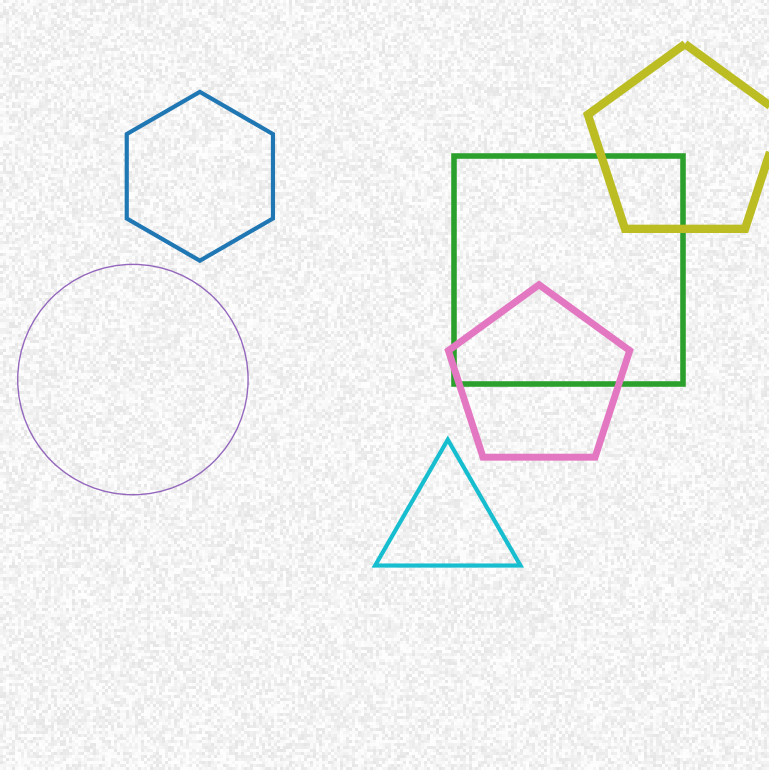[{"shape": "hexagon", "thickness": 1.5, "radius": 0.55, "center": [0.26, 0.771]}, {"shape": "square", "thickness": 2, "radius": 0.74, "center": [0.738, 0.649]}, {"shape": "circle", "thickness": 0.5, "radius": 0.75, "center": [0.173, 0.507]}, {"shape": "pentagon", "thickness": 2.5, "radius": 0.62, "center": [0.7, 0.506]}, {"shape": "pentagon", "thickness": 3, "radius": 0.66, "center": [0.89, 0.81]}, {"shape": "triangle", "thickness": 1.5, "radius": 0.54, "center": [0.582, 0.32]}]